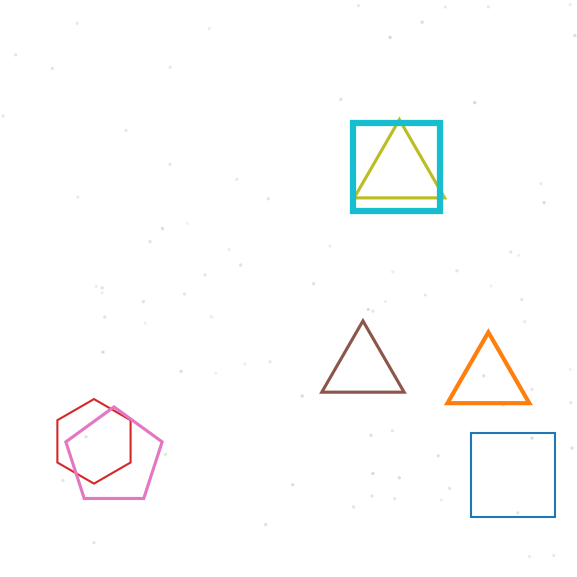[{"shape": "square", "thickness": 1, "radius": 0.37, "center": [0.888, 0.177]}, {"shape": "triangle", "thickness": 2, "radius": 0.41, "center": [0.846, 0.342]}, {"shape": "hexagon", "thickness": 1, "radius": 0.37, "center": [0.163, 0.235]}, {"shape": "triangle", "thickness": 1.5, "radius": 0.41, "center": [0.628, 0.361]}, {"shape": "pentagon", "thickness": 1.5, "radius": 0.44, "center": [0.197, 0.207]}, {"shape": "triangle", "thickness": 1.5, "radius": 0.45, "center": [0.692, 0.702]}, {"shape": "square", "thickness": 3, "radius": 0.38, "center": [0.687, 0.71]}]